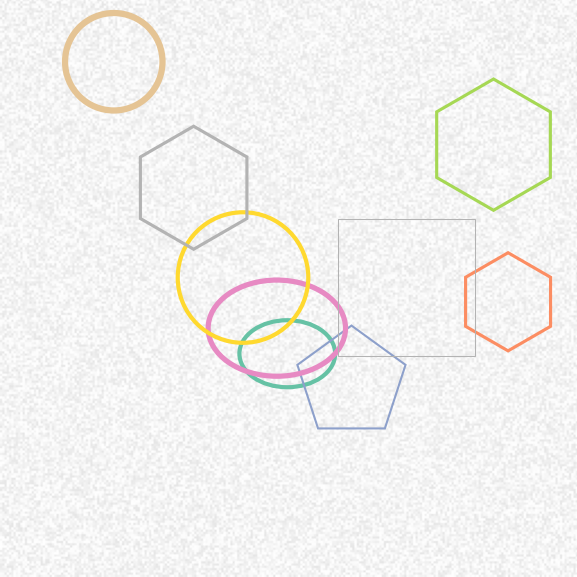[{"shape": "oval", "thickness": 2, "radius": 0.41, "center": [0.497, 0.387]}, {"shape": "hexagon", "thickness": 1.5, "radius": 0.42, "center": [0.88, 0.477]}, {"shape": "pentagon", "thickness": 1, "radius": 0.49, "center": [0.609, 0.337]}, {"shape": "oval", "thickness": 2.5, "radius": 0.59, "center": [0.479, 0.431]}, {"shape": "hexagon", "thickness": 1.5, "radius": 0.57, "center": [0.855, 0.749]}, {"shape": "circle", "thickness": 2, "radius": 0.57, "center": [0.421, 0.519]}, {"shape": "circle", "thickness": 3, "radius": 0.42, "center": [0.197, 0.892]}, {"shape": "hexagon", "thickness": 1.5, "radius": 0.53, "center": [0.335, 0.674]}, {"shape": "square", "thickness": 0.5, "radius": 0.59, "center": [0.704, 0.501]}]